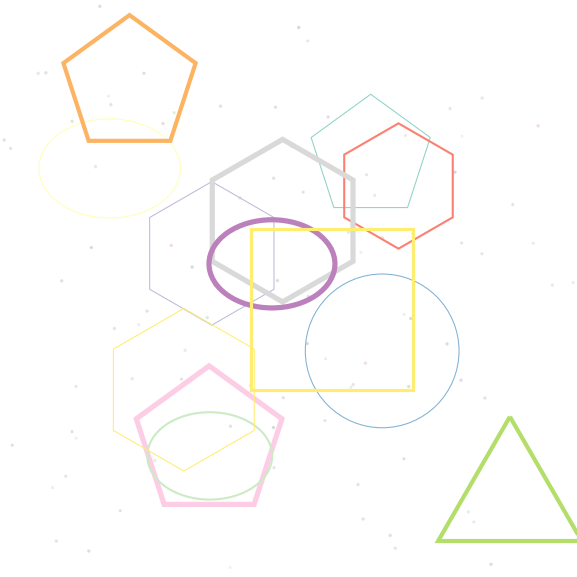[{"shape": "pentagon", "thickness": 0.5, "radius": 0.54, "center": [0.642, 0.727]}, {"shape": "oval", "thickness": 0.5, "radius": 0.61, "center": [0.19, 0.708]}, {"shape": "hexagon", "thickness": 0.5, "radius": 0.62, "center": [0.367, 0.56]}, {"shape": "hexagon", "thickness": 1, "radius": 0.54, "center": [0.69, 0.677]}, {"shape": "circle", "thickness": 0.5, "radius": 0.67, "center": [0.662, 0.392]}, {"shape": "pentagon", "thickness": 2, "radius": 0.6, "center": [0.224, 0.853]}, {"shape": "triangle", "thickness": 2, "radius": 0.72, "center": [0.883, 0.134]}, {"shape": "pentagon", "thickness": 2.5, "radius": 0.66, "center": [0.362, 0.233]}, {"shape": "hexagon", "thickness": 2.5, "radius": 0.7, "center": [0.489, 0.617]}, {"shape": "oval", "thickness": 2.5, "radius": 0.55, "center": [0.471, 0.542]}, {"shape": "oval", "thickness": 1, "radius": 0.54, "center": [0.363, 0.21]}, {"shape": "hexagon", "thickness": 0.5, "radius": 0.7, "center": [0.318, 0.324]}, {"shape": "square", "thickness": 1.5, "radius": 0.7, "center": [0.575, 0.463]}]